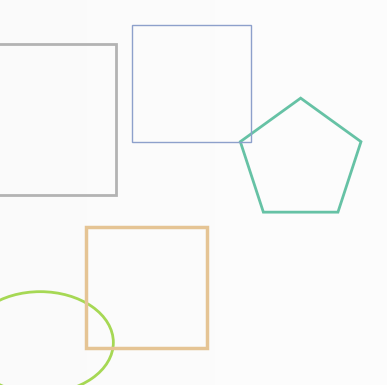[{"shape": "pentagon", "thickness": 2, "radius": 0.82, "center": [0.776, 0.581]}, {"shape": "square", "thickness": 1, "radius": 0.76, "center": [0.494, 0.783]}, {"shape": "oval", "thickness": 2, "radius": 0.94, "center": [0.104, 0.11]}, {"shape": "square", "thickness": 2.5, "radius": 0.78, "center": [0.378, 0.253]}, {"shape": "square", "thickness": 2, "radius": 0.98, "center": [0.104, 0.689]}]